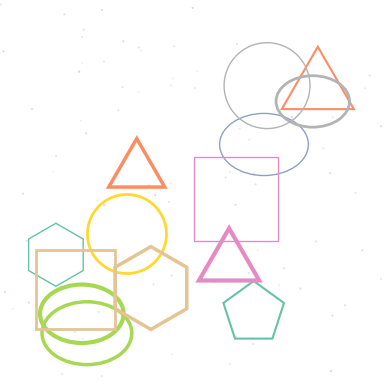[{"shape": "pentagon", "thickness": 1.5, "radius": 0.41, "center": [0.659, 0.187]}, {"shape": "hexagon", "thickness": 1, "radius": 0.41, "center": [0.145, 0.338]}, {"shape": "triangle", "thickness": 2.5, "radius": 0.42, "center": [0.355, 0.556]}, {"shape": "triangle", "thickness": 1.5, "radius": 0.54, "center": [0.826, 0.771]}, {"shape": "oval", "thickness": 1, "radius": 0.58, "center": [0.686, 0.625]}, {"shape": "square", "thickness": 1, "radius": 0.54, "center": [0.613, 0.484]}, {"shape": "triangle", "thickness": 3, "radius": 0.45, "center": [0.595, 0.317]}, {"shape": "oval", "thickness": 2.5, "radius": 0.58, "center": [0.226, 0.135]}, {"shape": "oval", "thickness": 3, "radius": 0.54, "center": [0.212, 0.185]}, {"shape": "circle", "thickness": 2, "radius": 0.51, "center": [0.33, 0.392]}, {"shape": "hexagon", "thickness": 2.5, "radius": 0.54, "center": [0.392, 0.252]}, {"shape": "square", "thickness": 2, "radius": 0.51, "center": [0.195, 0.248]}, {"shape": "oval", "thickness": 2, "radius": 0.48, "center": [0.812, 0.737]}, {"shape": "circle", "thickness": 1, "radius": 0.56, "center": [0.694, 0.778]}]